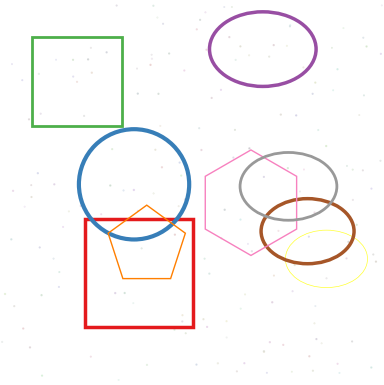[{"shape": "square", "thickness": 2.5, "radius": 0.7, "center": [0.362, 0.29]}, {"shape": "circle", "thickness": 3, "radius": 0.72, "center": [0.348, 0.521]}, {"shape": "square", "thickness": 2, "radius": 0.58, "center": [0.2, 0.789]}, {"shape": "oval", "thickness": 2.5, "radius": 0.69, "center": [0.683, 0.872]}, {"shape": "pentagon", "thickness": 1, "radius": 0.53, "center": [0.381, 0.362]}, {"shape": "oval", "thickness": 0.5, "radius": 0.53, "center": [0.848, 0.328]}, {"shape": "oval", "thickness": 2.5, "radius": 0.6, "center": [0.799, 0.4]}, {"shape": "hexagon", "thickness": 1, "radius": 0.68, "center": [0.652, 0.474]}, {"shape": "oval", "thickness": 2, "radius": 0.63, "center": [0.749, 0.516]}]